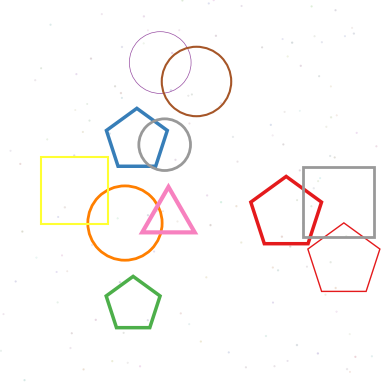[{"shape": "pentagon", "thickness": 1, "radius": 0.49, "center": [0.893, 0.323]}, {"shape": "pentagon", "thickness": 2.5, "radius": 0.48, "center": [0.743, 0.445]}, {"shape": "pentagon", "thickness": 2.5, "radius": 0.42, "center": [0.355, 0.635]}, {"shape": "pentagon", "thickness": 2.5, "radius": 0.37, "center": [0.346, 0.208]}, {"shape": "circle", "thickness": 0.5, "radius": 0.4, "center": [0.416, 0.838]}, {"shape": "circle", "thickness": 2, "radius": 0.48, "center": [0.325, 0.421]}, {"shape": "square", "thickness": 1.5, "radius": 0.44, "center": [0.194, 0.505]}, {"shape": "circle", "thickness": 1.5, "radius": 0.45, "center": [0.51, 0.788]}, {"shape": "triangle", "thickness": 3, "radius": 0.39, "center": [0.438, 0.436]}, {"shape": "circle", "thickness": 2, "radius": 0.34, "center": [0.428, 0.624]}, {"shape": "square", "thickness": 2, "radius": 0.46, "center": [0.879, 0.475]}]